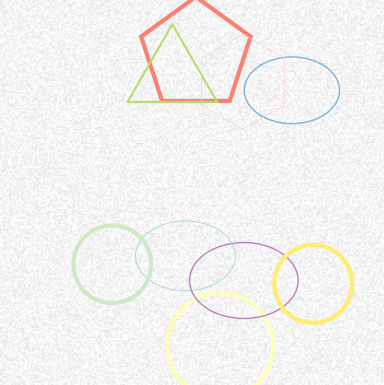[{"shape": "oval", "thickness": 0.5, "radius": 0.65, "center": [0.481, 0.336]}, {"shape": "circle", "thickness": 2.5, "radius": 0.69, "center": [0.572, 0.102]}, {"shape": "pentagon", "thickness": 3, "radius": 0.75, "center": [0.509, 0.859]}, {"shape": "oval", "thickness": 1, "radius": 0.62, "center": [0.758, 0.765]}, {"shape": "triangle", "thickness": 1.5, "radius": 0.67, "center": [0.448, 0.802]}, {"shape": "hexagon", "thickness": 0.5, "radius": 0.62, "center": [0.631, 0.788]}, {"shape": "oval", "thickness": 1, "radius": 0.71, "center": [0.633, 0.271]}, {"shape": "circle", "thickness": 3, "radius": 0.5, "center": [0.292, 0.314]}, {"shape": "circle", "thickness": 3, "radius": 0.51, "center": [0.813, 0.263]}]